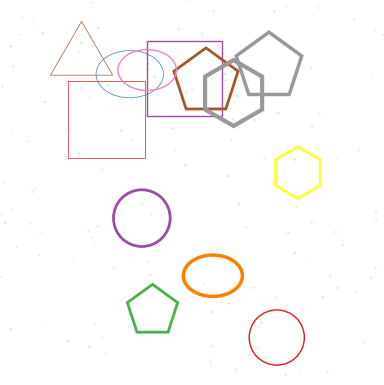[{"shape": "square", "thickness": 0.5, "radius": 0.5, "center": [0.277, 0.69]}, {"shape": "circle", "thickness": 1, "radius": 0.36, "center": [0.719, 0.123]}, {"shape": "oval", "thickness": 0.5, "radius": 0.44, "center": [0.337, 0.807]}, {"shape": "pentagon", "thickness": 2, "radius": 0.34, "center": [0.396, 0.193]}, {"shape": "square", "thickness": 1, "radius": 0.49, "center": [0.48, 0.797]}, {"shape": "circle", "thickness": 2, "radius": 0.37, "center": [0.368, 0.433]}, {"shape": "oval", "thickness": 2.5, "radius": 0.38, "center": [0.553, 0.284]}, {"shape": "hexagon", "thickness": 2, "radius": 0.34, "center": [0.774, 0.552]}, {"shape": "pentagon", "thickness": 2, "radius": 0.44, "center": [0.535, 0.788]}, {"shape": "triangle", "thickness": 0.5, "radius": 0.47, "center": [0.212, 0.851]}, {"shape": "oval", "thickness": 1, "radius": 0.38, "center": [0.382, 0.818]}, {"shape": "pentagon", "thickness": 2.5, "radius": 0.45, "center": [0.699, 0.827]}, {"shape": "hexagon", "thickness": 3, "radius": 0.43, "center": [0.607, 0.758]}]